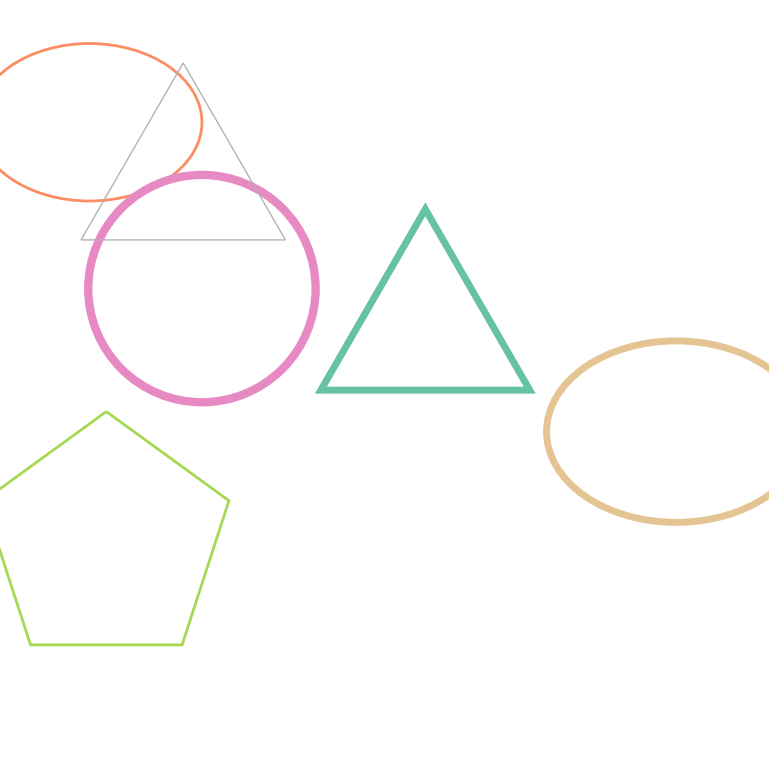[{"shape": "triangle", "thickness": 2.5, "radius": 0.78, "center": [0.552, 0.572]}, {"shape": "oval", "thickness": 1, "radius": 0.73, "center": [0.116, 0.841]}, {"shape": "circle", "thickness": 3, "radius": 0.74, "center": [0.262, 0.625]}, {"shape": "pentagon", "thickness": 1, "radius": 0.84, "center": [0.138, 0.298]}, {"shape": "oval", "thickness": 2.5, "radius": 0.84, "center": [0.878, 0.439]}, {"shape": "triangle", "thickness": 0.5, "radius": 0.77, "center": [0.238, 0.765]}]